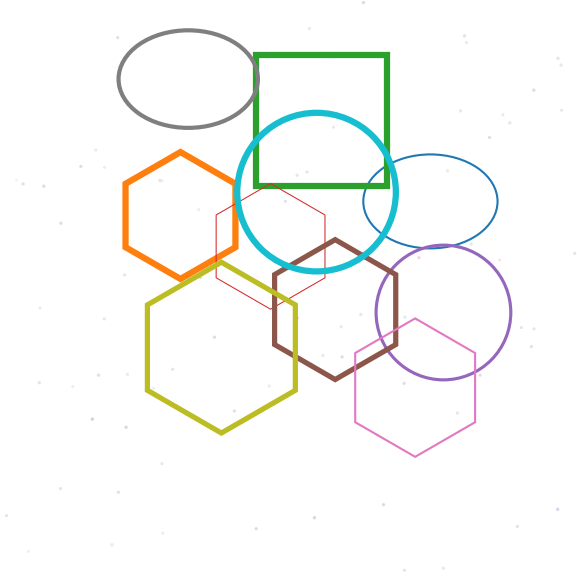[{"shape": "oval", "thickness": 1, "radius": 0.58, "center": [0.745, 0.65]}, {"shape": "hexagon", "thickness": 3, "radius": 0.55, "center": [0.313, 0.626]}, {"shape": "square", "thickness": 3, "radius": 0.57, "center": [0.557, 0.791]}, {"shape": "hexagon", "thickness": 0.5, "radius": 0.54, "center": [0.469, 0.573]}, {"shape": "circle", "thickness": 1.5, "radius": 0.58, "center": [0.768, 0.458]}, {"shape": "hexagon", "thickness": 2.5, "radius": 0.61, "center": [0.58, 0.463]}, {"shape": "hexagon", "thickness": 1, "radius": 0.6, "center": [0.719, 0.328]}, {"shape": "oval", "thickness": 2, "radius": 0.6, "center": [0.326, 0.862]}, {"shape": "hexagon", "thickness": 2.5, "radius": 0.74, "center": [0.383, 0.397]}, {"shape": "circle", "thickness": 3, "radius": 0.69, "center": [0.548, 0.666]}]